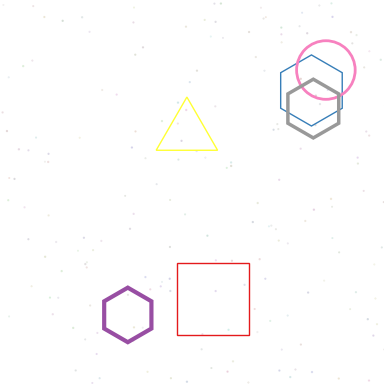[{"shape": "square", "thickness": 1, "radius": 0.47, "center": [0.554, 0.224]}, {"shape": "hexagon", "thickness": 1, "radius": 0.46, "center": [0.809, 0.765]}, {"shape": "hexagon", "thickness": 3, "radius": 0.35, "center": [0.332, 0.182]}, {"shape": "triangle", "thickness": 1, "radius": 0.46, "center": [0.485, 0.656]}, {"shape": "circle", "thickness": 2, "radius": 0.38, "center": [0.846, 0.818]}, {"shape": "hexagon", "thickness": 2.5, "radius": 0.38, "center": [0.814, 0.718]}]